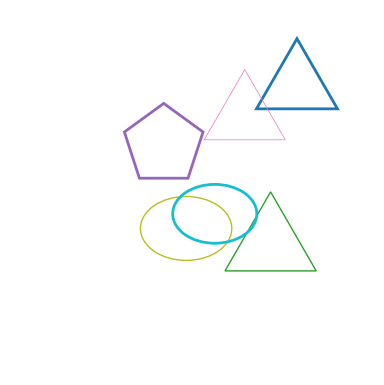[{"shape": "triangle", "thickness": 2, "radius": 0.61, "center": [0.771, 0.778]}, {"shape": "triangle", "thickness": 1, "radius": 0.68, "center": [0.703, 0.365]}, {"shape": "pentagon", "thickness": 2, "radius": 0.54, "center": [0.425, 0.624]}, {"shape": "triangle", "thickness": 0.5, "radius": 0.61, "center": [0.636, 0.698]}, {"shape": "oval", "thickness": 1, "radius": 0.59, "center": [0.483, 0.407]}, {"shape": "oval", "thickness": 2, "radius": 0.55, "center": [0.558, 0.445]}]